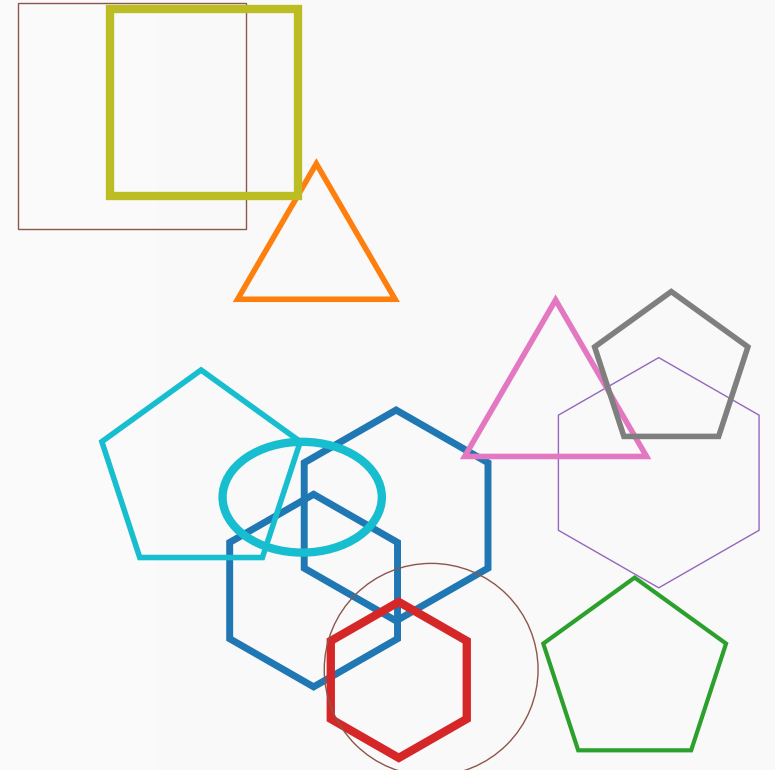[{"shape": "hexagon", "thickness": 2.5, "radius": 0.68, "center": [0.511, 0.331]}, {"shape": "hexagon", "thickness": 2.5, "radius": 0.63, "center": [0.405, 0.233]}, {"shape": "triangle", "thickness": 2, "radius": 0.59, "center": [0.408, 0.67]}, {"shape": "pentagon", "thickness": 1.5, "radius": 0.62, "center": [0.819, 0.126]}, {"shape": "hexagon", "thickness": 3, "radius": 0.51, "center": [0.515, 0.117]}, {"shape": "hexagon", "thickness": 0.5, "radius": 0.75, "center": [0.85, 0.386]}, {"shape": "circle", "thickness": 0.5, "radius": 0.69, "center": [0.556, 0.13]}, {"shape": "square", "thickness": 0.5, "radius": 0.73, "center": [0.17, 0.849]}, {"shape": "triangle", "thickness": 2, "radius": 0.68, "center": [0.717, 0.475]}, {"shape": "pentagon", "thickness": 2, "radius": 0.52, "center": [0.866, 0.517]}, {"shape": "square", "thickness": 3, "radius": 0.61, "center": [0.263, 0.867]}, {"shape": "oval", "thickness": 3, "radius": 0.51, "center": [0.39, 0.354]}, {"shape": "pentagon", "thickness": 2, "radius": 0.67, "center": [0.259, 0.385]}]